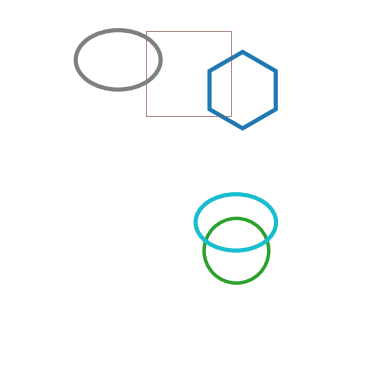[{"shape": "hexagon", "thickness": 3, "radius": 0.5, "center": [0.63, 0.766]}, {"shape": "circle", "thickness": 2.5, "radius": 0.42, "center": [0.614, 0.349]}, {"shape": "square", "thickness": 0.5, "radius": 0.55, "center": [0.491, 0.809]}, {"shape": "oval", "thickness": 3, "radius": 0.55, "center": [0.307, 0.844]}, {"shape": "oval", "thickness": 3, "radius": 0.52, "center": [0.613, 0.422]}]